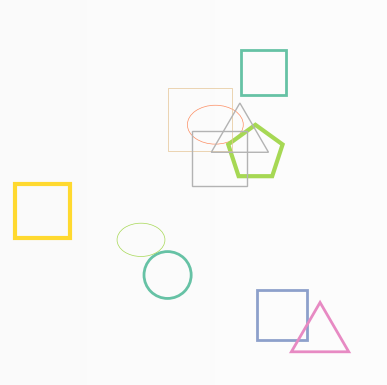[{"shape": "circle", "thickness": 2, "radius": 0.3, "center": [0.432, 0.286]}, {"shape": "square", "thickness": 2, "radius": 0.29, "center": [0.68, 0.812]}, {"shape": "oval", "thickness": 0.5, "radius": 0.36, "center": [0.556, 0.676]}, {"shape": "square", "thickness": 2, "radius": 0.32, "center": [0.729, 0.182]}, {"shape": "triangle", "thickness": 2, "radius": 0.43, "center": [0.826, 0.129]}, {"shape": "oval", "thickness": 0.5, "radius": 0.31, "center": [0.364, 0.377]}, {"shape": "pentagon", "thickness": 3, "radius": 0.37, "center": [0.659, 0.602]}, {"shape": "square", "thickness": 3, "radius": 0.35, "center": [0.11, 0.452]}, {"shape": "square", "thickness": 0.5, "radius": 0.41, "center": [0.516, 0.69]}, {"shape": "square", "thickness": 1, "radius": 0.36, "center": [0.566, 0.589]}, {"shape": "triangle", "thickness": 1, "radius": 0.43, "center": [0.619, 0.647]}]